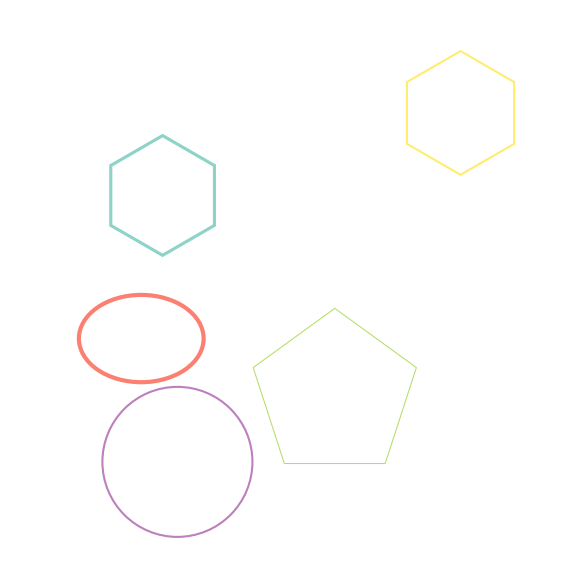[{"shape": "hexagon", "thickness": 1.5, "radius": 0.52, "center": [0.282, 0.661]}, {"shape": "oval", "thickness": 2, "radius": 0.54, "center": [0.245, 0.413]}, {"shape": "pentagon", "thickness": 0.5, "radius": 0.74, "center": [0.58, 0.317]}, {"shape": "circle", "thickness": 1, "radius": 0.65, "center": [0.307, 0.199]}, {"shape": "hexagon", "thickness": 1, "radius": 0.54, "center": [0.797, 0.804]}]